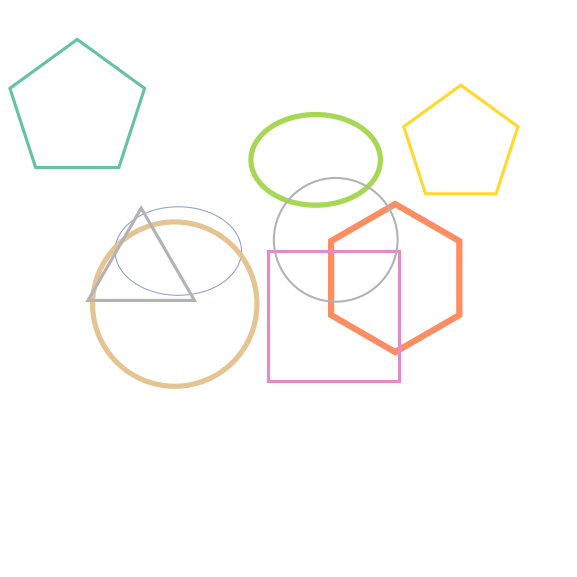[{"shape": "pentagon", "thickness": 1.5, "radius": 0.61, "center": [0.134, 0.808]}, {"shape": "hexagon", "thickness": 3, "radius": 0.64, "center": [0.684, 0.518]}, {"shape": "oval", "thickness": 0.5, "radius": 0.55, "center": [0.309, 0.564]}, {"shape": "square", "thickness": 1.5, "radius": 0.56, "center": [0.577, 0.451]}, {"shape": "oval", "thickness": 2.5, "radius": 0.56, "center": [0.547, 0.722]}, {"shape": "pentagon", "thickness": 1.5, "radius": 0.52, "center": [0.798, 0.748]}, {"shape": "circle", "thickness": 2.5, "radius": 0.71, "center": [0.303, 0.473]}, {"shape": "triangle", "thickness": 1.5, "radius": 0.53, "center": [0.245, 0.532]}, {"shape": "circle", "thickness": 1, "radius": 0.54, "center": [0.581, 0.584]}]